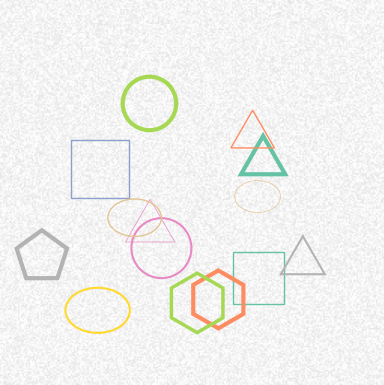[{"shape": "square", "thickness": 1, "radius": 0.33, "center": [0.671, 0.278]}, {"shape": "triangle", "thickness": 3, "radius": 0.33, "center": [0.683, 0.581]}, {"shape": "triangle", "thickness": 1, "radius": 0.33, "center": [0.656, 0.648]}, {"shape": "hexagon", "thickness": 3, "radius": 0.38, "center": [0.567, 0.222]}, {"shape": "square", "thickness": 1, "radius": 0.37, "center": [0.26, 0.561]}, {"shape": "circle", "thickness": 1.5, "radius": 0.39, "center": [0.419, 0.355]}, {"shape": "triangle", "thickness": 0.5, "radius": 0.37, "center": [0.39, 0.408]}, {"shape": "circle", "thickness": 3, "radius": 0.35, "center": [0.388, 0.731]}, {"shape": "hexagon", "thickness": 2.5, "radius": 0.39, "center": [0.512, 0.213]}, {"shape": "oval", "thickness": 1.5, "radius": 0.42, "center": [0.254, 0.194]}, {"shape": "oval", "thickness": 1, "radius": 0.35, "center": [0.35, 0.435]}, {"shape": "oval", "thickness": 0.5, "radius": 0.3, "center": [0.669, 0.49]}, {"shape": "triangle", "thickness": 1.5, "radius": 0.33, "center": [0.787, 0.321]}, {"shape": "pentagon", "thickness": 3, "radius": 0.34, "center": [0.109, 0.333]}]